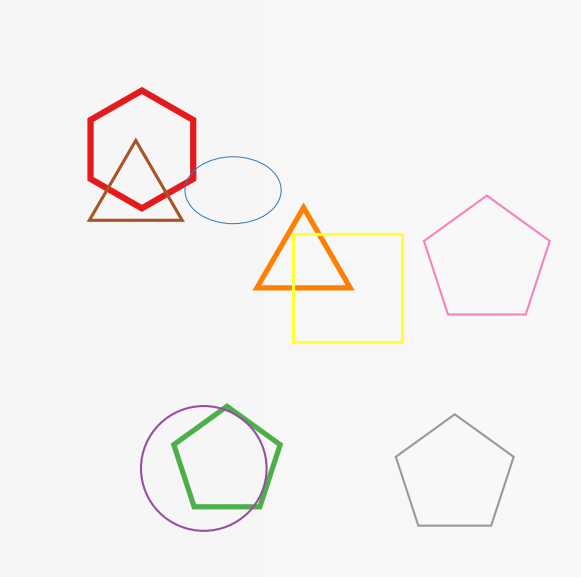[{"shape": "hexagon", "thickness": 3, "radius": 0.51, "center": [0.244, 0.74]}, {"shape": "oval", "thickness": 0.5, "radius": 0.41, "center": [0.401, 0.67]}, {"shape": "pentagon", "thickness": 2.5, "radius": 0.48, "center": [0.391, 0.199]}, {"shape": "circle", "thickness": 1, "radius": 0.54, "center": [0.351, 0.188]}, {"shape": "triangle", "thickness": 2.5, "radius": 0.46, "center": [0.522, 0.547]}, {"shape": "square", "thickness": 1.5, "radius": 0.47, "center": [0.598, 0.5]}, {"shape": "triangle", "thickness": 1.5, "radius": 0.46, "center": [0.234, 0.664]}, {"shape": "pentagon", "thickness": 1, "radius": 0.57, "center": [0.838, 0.547]}, {"shape": "pentagon", "thickness": 1, "radius": 0.53, "center": [0.782, 0.175]}]